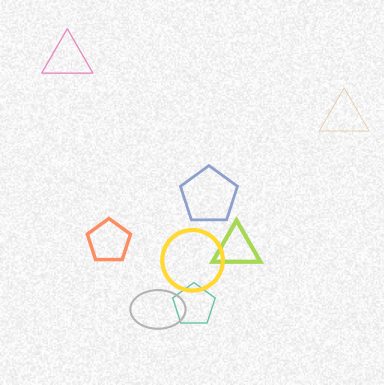[{"shape": "pentagon", "thickness": 1, "radius": 0.29, "center": [0.504, 0.208]}, {"shape": "pentagon", "thickness": 2.5, "radius": 0.29, "center": [0.283, 0.374]}, {"shape": "pentagon", "thickness": 2, "radius": 0.39, "center": [0.543, 0.492]}, {"shape": "triangle", "thickness": 1, "radius": 0.38, "center": [0.175, 0.848]}, {"shape": "triangle", "thickness": 3, "radius": 0.36, "center": [0.614, 0.356]}, {"shape": "circle", "thickness": 3, "radius": 0.39, "center": [0.5, 0.324]}, {"shape": "triangle", "thickness": 0.5, "radius": 0.37, "center": [0.894, 0.697]}, {"shape": "oval", "thickness": 1.5, "radius": 0.36, "center": [0.41, 0.196]}]